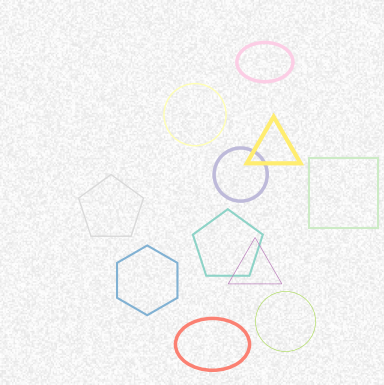[{"shape": "pentagon", "thickness": 1.5, "radius": 0.48, "center": [0.592, 0.361]}, {"shape": "circle", "thickness": 1, "radius": 0.4, "center": [0.507, 0.702]}, {"shape": "circle", "thickness": 2.5, "radius": 0.35, "center": [0.625, 0.547]}, {"shape": "oval", "thickness": 2.5, "radius": 0.48, "center": [0.552, 0.106]}, {"shape": "hexagon", "thickness": 1.5, "radius": 0.45, "center": [0.382, 0.272]}, {"shape": "circle", "thickness": 0.5, "radius": 0.39, "center": [0.742, 0.165]}, {"shape": "oval", "thickness": 2.5, "radius": 0.36, "center": [0.688, 0.839]}, {"shape": "pentagon", "thickness": 1, "radius": 0.44, "center": [0.288, 0.458]}, {"shape": "triangle", "thickness": 0.5, "radius": 0.4, "center": [0.662, 0.303]}, {"shape": "square", "thickness": 1.5, "radius": 0.45, "center": [0.892, 0.499]}, {"shape": "triangle", "thickness": 3, "radius": 0.4, "center": [0.711, 0.616]}]